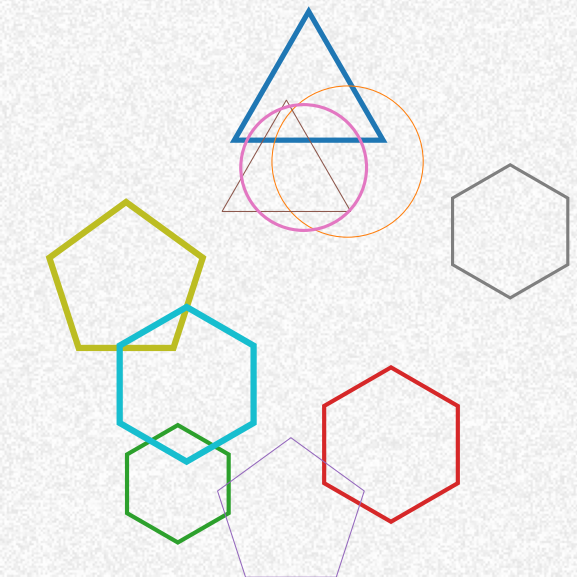[{"shape": "triangle", "thickness": 2.5, "radius": 0.74, "center": [0.535, 0.831]}, {"shape": "circle", "thickness": 0.5, "radius": 0.65, "center": [0.602, 0.719]}, {"shape": "hexagon", "thickness": 2, "radius": 0.51, "center": [0.308, 0.161]}, {"shape": "hexagon", "thickness": 2, "radius": 0.67, "center": [0.677, 0.229]}, {"shape": "pentagon", "thickness": 0.5, "radius": 0.67, "center": [0.504, 0.108]}, {"shape": "triangle", "thickness": 0.5, "radius": 0.64, "center": [0.496, 0.697]}, {"shape": "circle", "thickness": 1.5, "radius": 0.54, "center": [0.526, 0.709]}, {"shape": "hexagon", "thickness": 1.5, "radius": 0.58, "center": [0.883, 0.599]}, {"shape": "pentagon", "thickness": 3, "radius": 0.7, "center": [0.218, 0.51]}, {"shape": "hexagon", "thickness": 3, "radius": 0.67, "center": [0.323, 0.334]}]